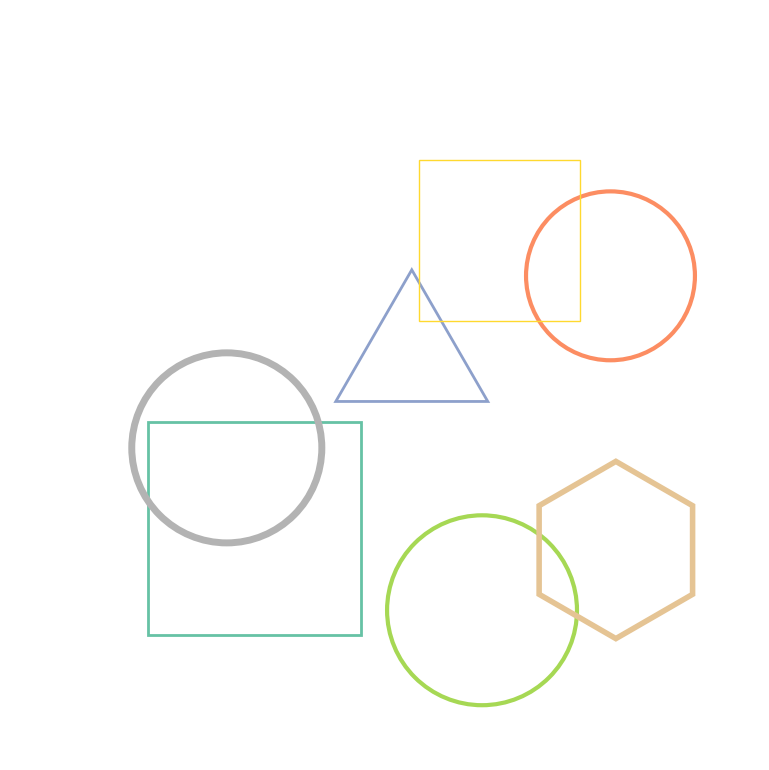[{"shape": "square", "thickness": 1, "radius": 0.69, "center": [0.33, 0.313]}, {"shape": "circle", "thickness": 1.5, "radius": 0.55, "center": [0.793, 0.642]}, {"shape": "triangle", "thickness": 1, "radius": 0.57, "center": [0.535, 0.536]}, {"shape": "circle", "thickness": 1.5, "radius": 0.62, "center": [0.626, 0.207]}, {"shape": "square", "thickness": 0.5, "radius": 0.52, "center": [0.648, 0.687]}, {"shape": "hexagon", "thickness": 2, "radius": 0.58, "center": [0.8, 0.286]}, {"shape": "circle", "thickness": 2.5, "radius": 0.62, "center": [0.295, 0.418]}]